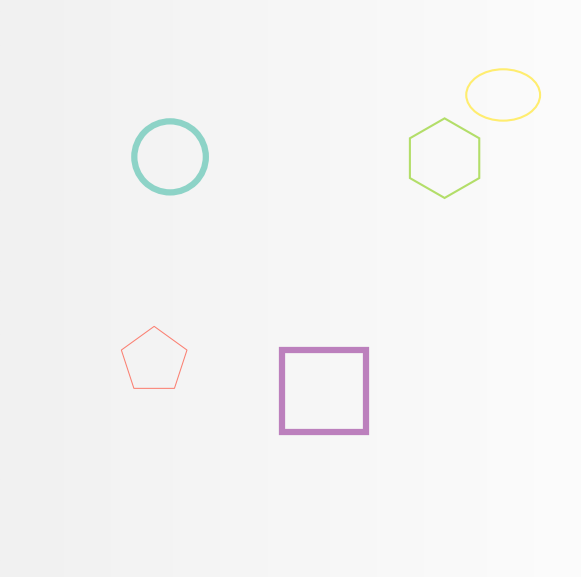[{"shape": "circle", "thickness": 3, "radius": 0.31, "center": [0.293, 0.727]}, {"shape": "pentagon", "thickness": 0.5, "radius": 0.3, "center": [0.265, 0.375]}, {"shape": "hexagon", "thickness": 1, "radius": 0.34, "center": [0.765, 0.725]}, {"shape": "square", "thickness": 3, "radius": 0.36, "center": [0.558, 0.322]}, {"shape": "oval", "thickness": 1, "radius": 0.32, "center": [0.866, 0.835]}]